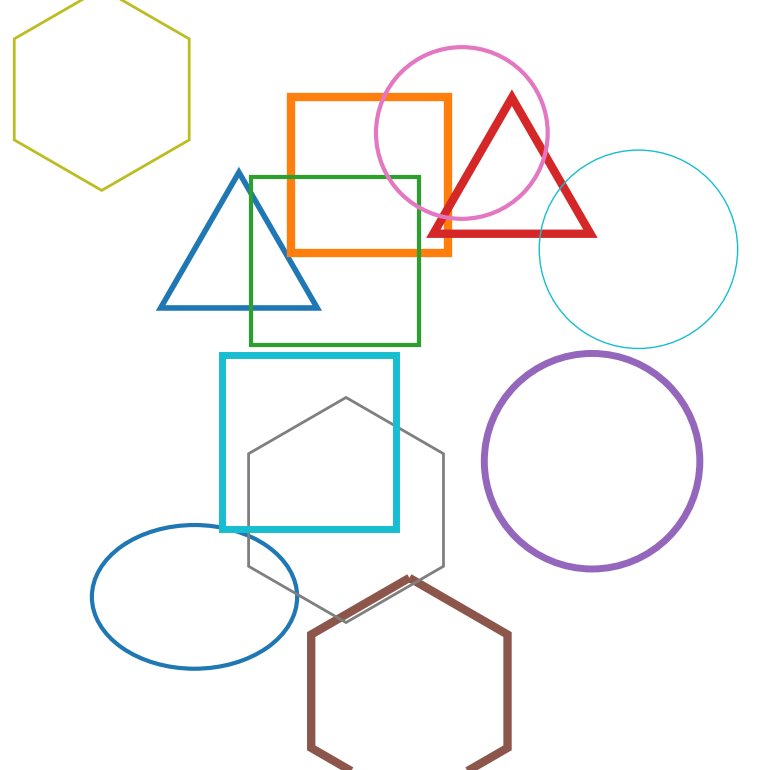[{"shape": "oval", "thickness": 1.5, "radius": 0.67, "center": [0.253, 0.225]}, {"shape": "triangle", "thickness": 2, "radius": 0.59, "center": [0.31, 0.659]}, {"shape": "square", "thickness": 3, "radius": 0.51, "center": [0.48, 0.773]}, {"shape": "square", "thickness": 1.5, "radius": 0.54, "center": [0.436, 0.661]}, {"shape": "triangle", "thickness": 3, "radius": 0.59, "center": [0.665, 0.755]}, {"shape": "circle", "thickness": 2.5, "radius": 0.7, "center": [0.769, 0.401]}, {"shape": "hexagon", "thickness": 3, "radius": 0.74, "center": [0.532, 0.102]}, {"shape": "circle", "thickness": 1.5, "radius": 0.56, "center": [0.6, 0.827]}, {"shape": "hexagon", "thickness": 1, "radius": 0.73, "center": [0.449, 0.338]}, {"shape": "hexagon", "thickness": 1, "radius": 0.66, "center": [0.132, 0.884]}, {"shape": "square", "thickness": 2.5, "radius": 0.56, "center": [0.401, 0.426]}, {"shape": "circle", "thickness": 0.5, "radius": 0.64, "center": [0.829, 0.676]}]